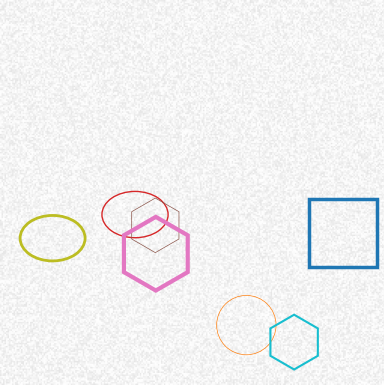[{"shape": "square", "thickness": 2.5, "radius": 0.44, "center": [0.891, 0.395]}, {"shape": "circle", "thickness": 0.5, "radius": 0.39, "center": [0.64, 0.156]}, {"shape": "oval", "thickness": 1, "radius": 0.43, "center": [0.351, 0.443]}, {"shape": "hexagon", "thickness": 0.5, "radius": 0.35, "center": [0.403, 0.415]}, {"shape": "hexagon", "thickness": 3, "radius": 0.48, "center": [0.405, 0.341]}, {"shape": "oval", "thickness": 2, "radius": 0.42, "center": [0.137, 0.381]}, {"shape": "hexagon", "thickness": 1.5, "radius": 0.36, "center": [0.764, 0.111]}]